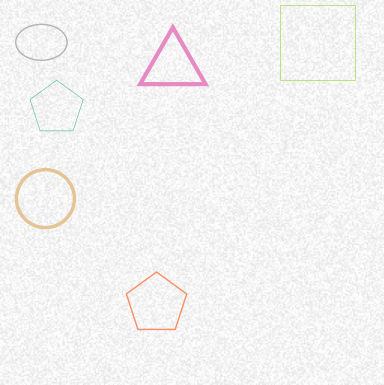[{"shape": "pentagon", "thickness": 0.5, "radius": 0.36, "center": [0.147, 0.719]}, {"shape": "pentagon", "thickness": 1, "radius": 0.41, "center": [0.407, 0.211]}, {"shape": "triangle", "thickness": 3, "radius": 0.49, "center": [0.449, 0.831]}, {"shape": "square", "thickness": 0.5, "radius": 0.49, "center": [0.825, 0.89]}, {"shape": "circle", "thickness": 2.5, "radius": 0.38, "center": [0.118, 0.484]}, {"shape": "oval", "thickness": 1, "radius": 0.33, "center": [0.108, 0.89]}]